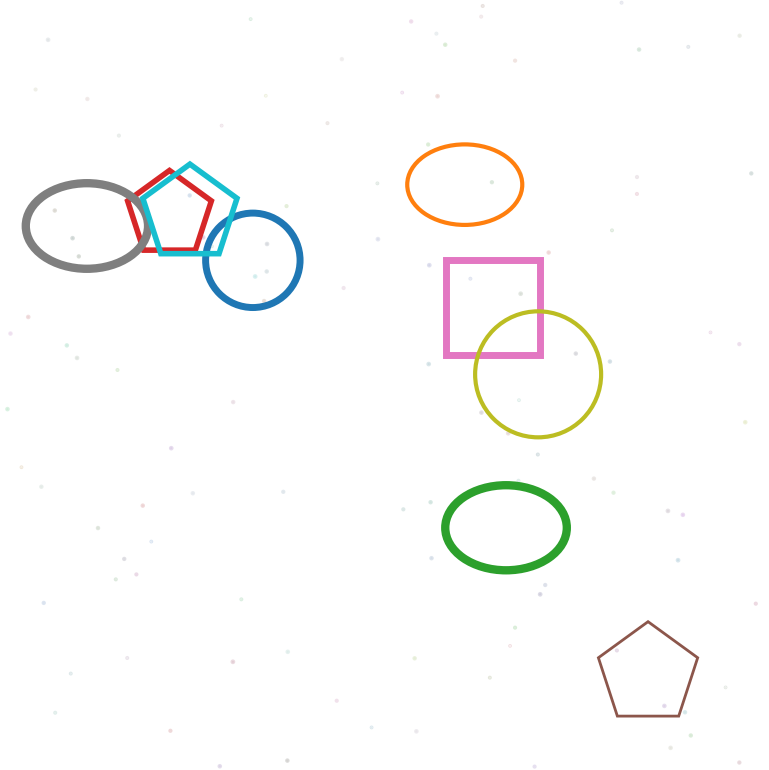[{"shape": "circle", "thickness": 2.5, "radius": 0.31, "center": [0.328, 0.662]}, {"shape": "oval", "thickness": 1.5, "radius": 0.37, "center": [0.604, 0.76]}, {"shape": "oval", "thickness": 3, "radius": 0.39, "center": [0.657, 0.315]}, {"shape": "pentagon", "thickness": 2, "radius": 0.29, "center": [0.22, 0.721]}, {"shape": "pentagon", "thickness": 1, "radius": 0.34, "center": [0.842, 0.125]}, {"shape": "square", "thickness": 2.5, "radius": 0.31, "center": [0.64, 0.6]}, {"shape": "oval", "thickness": 3, "radius": 0.4, "center": [0.113, 0.707]}, {"shape": "circle", "thickness": 1.5, "radius": 0.41, "center": [0.699, 0.514]}, {"shape": "pentagon", "thickness": 2, "radius": 0.32, "center": [0.247, 0.723]}]